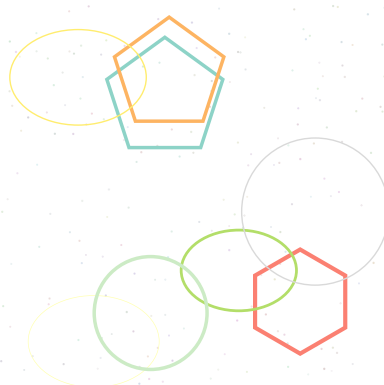[{"shape": "pentagon", "thickness": 2.5, "radius": 0.79, "center": [0.428, 0.745]}, {"shape": "oval", "thickness": 0.5, "radius": 0.85, "center": [0.243, 0.113]}, {"shape": "hexagon", "thickness": 3, "radius": 0.68, "center": [0.78, 0.217]}, {"shape": "pentagon", "thickness": 2.5, "radius": 0.75, "center": [0.439, 0.806]}, {"shape": "oval", "thickness": 2, "radius": 0.75, "center": [0.62, 0.298]}, {"shape": "circle", "thickness": 1, "radius": 0.96, "center": [0.819, 0.45]}, {"shape": "circle", "thickness": 2.5, "radius": 0.73, "center": [0.391, 0.187]}, {"shape": "oval", "thickness": 1, "radius": 0.89, "center": [0.203, 0.799]}]